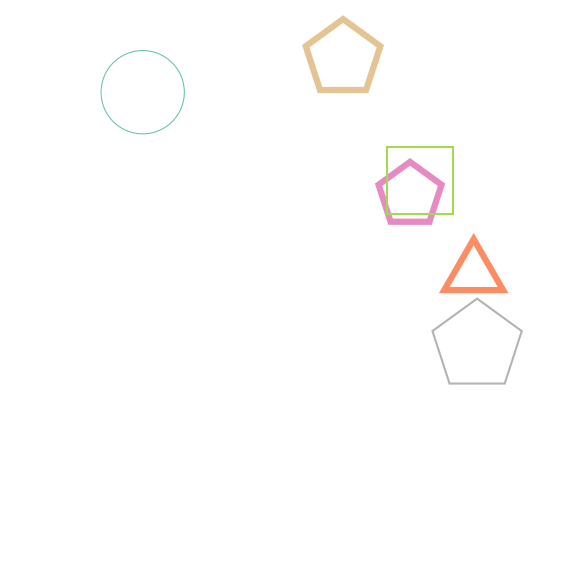[{"shape": "circle", "thickness": 0.5, "radius": 0.36, "center": [0.247, 0.839]}, {"shape": "triangle", "thickness": 3, "radius": 0.29, "center": [0.82, 0.526]}, {"shape": "pentagon", "thickness": 3, "radius": 0.29, "center": [0.71, 0.662]}, {"shape": "square", "thickness": 1, "radius": 0.29, "center": [0.727, 0.686]}, {"shape": "pentagon", "thickness": 3, "radius": 0.34, "center": [0.594, 0.898]}, {"shape": "pentagon", "thickness": 1, "radius": 0.41, "center": [0.826, 0.401]}]